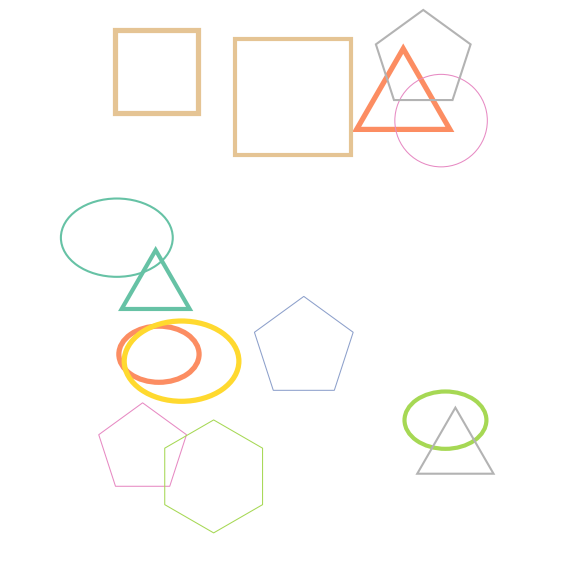[{"shape": "triangle", "thickness": 2, "radius": 0.34, "center": [0.27, 0.498]}, {"shape": "oval", "thickness": 1, "radius": 0.48, "center": [0.202, 0.588]}, {"shape": "oval", "thickness": 2.5, "radius": 0.35, "center": [0.275, 0.386]}, {"shape": "triangle", "thickness": 2.5, "radius": 0.47, "center": [0.698, 0.822]}, {"shape": "pentagon", "thickness": 0.5, "radius": 0.45, "center": [0.526, 0.396]}, {"shape": "pentagon", "thickness": 0.5, "radius": 0.4, "center": [0.247, 0.222]}, {"shape": "circle", "thickness": 0.5, "radius": 0.4, "center": [0.764, 0.79]}, {"shape": "oval", "thickness": 2, "radius": 0.35, "center": [0.771, 0.272]}, {"shape": "hexagon", "thickness": 0.5, "radius": 0.49, "center": [0.37, 0.174]}, {"shape": "oval", "thickness": 2.5, "radius": 0.5, "center": [0.314, 0.374]}, {"shape": "square", "thickness": 2, "radius": 0.5, "center": [0.507, 0.831]}, {"shape": "square", "thickness": 2.5, "radius": 0.36, "center": [0.272, 0.876]}, {"shape": "triangle", "thickness": 1, "radius": 0.38, "center": [0.789, 0.217]}, {"shape": "pentagon", "thickness": 1, "radius": 0.43, "center": [0.733, 0.896]}]